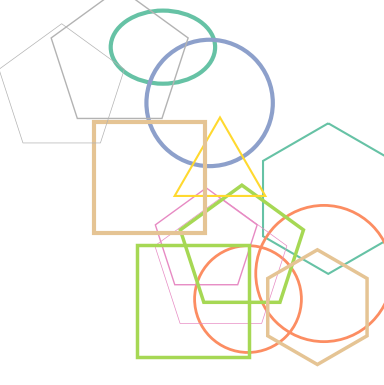[{"shape": "hexagon", "thickness": 1.5, "radius": 0.98, "center": [0.853, 0.484]}, {"shape": "oval", "thickness": 3, "radius": 0.68, "center": [0.423, 0.878]}, {"shape": "circle", "thickness": 2, "radius": 0.88, "center": [0.841, 0.29]}, {"shape": "circle", "thickness": 2, "radius": 0.69, "center": [0.644, 0.223]}, {"shape": "circle", "thickness": 3, "radius": 0.82, "center": [0.544, 0.733]}, {"shape": "pentagon", "thickness": 0.5, "radius": 0.9, "center": [0.574, 0.306]}, {"shape": "pentagon", "thickness": 1, "radius": 0.7, "center": [0.536, 0.373]}, {"shape": "pentagon", "thickness": 2.5, "radius": 0.84, "center": [0.628, 0.351]}, {"shape": "square", "thickness": 2.5, "radius": 0.73, "center": [0.502, 0.219]}, {"shape": "triangle", "thickness": 1.5, "radius": 0.68, "center": [0.571, 0.559]}, {"shape": "square", "thickness": 3, "radius": 0.72, "center": [0.388, 0.539]}, {"shape": "hexagon", "thickness": 2.5, "radius": 0.74, "center": [0.824, 0.202]}, {"shape": "pentagon", "thickness": 1, "radius": 0.94, "center": [0.311, 0.844]}, {"shape": "pentagon", "thickness": 0.5, "radius": 0.86, "center": [0.16, 0.767]}]